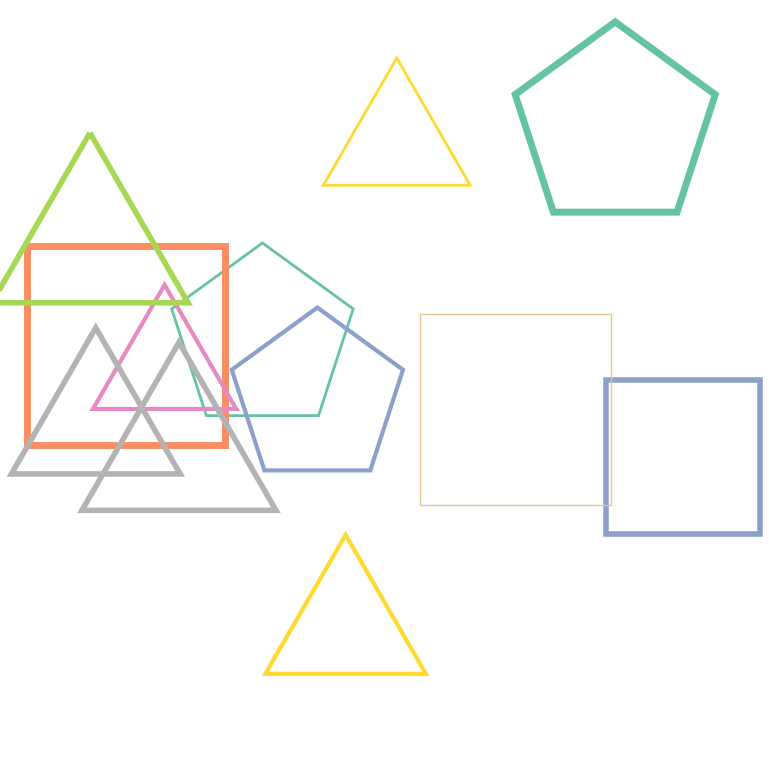[{"shape": "pentagon", "thickness": 1, "radius": 0.62, "center": [0.341, 0.561]}, {"shape": "pentagon", "thickness": 2.5, "radius": 0.68, "center": [0.799, 0.835]}, {"shape": "square", "thickness": 2.5, "radius": 0.64, "center": [0.164, 0.551]}, {"shape": "pentagon", "thickness": 1.5, "radius": 0.58, "center": [0.412, 0.484]}, {"shape": "square", "thickness": 2, "radius": 0.5, "center": [0.887, 0.406]}, {"shape": "triangle", "thickness": 1.5, "radius": 0.54, "center": [0.214, 0.523]}, {"shape": "triangle", "thickness": 2, "radius": 0.74, "center": [0.117, 0.68]}, {"shape": "triangle", "thickness": 1, "radius": 0.55, "center": [0.515, 0.814]}, {"shape": "triangle", "thickness": 1.5, "radius": 0.6, "center": [0.449, 0.185]}, {"shape": "square", "thickness": 0.5, "radius": 0.62, "center": [0.669, 0.468]}, {"shape": "triangle", "thickness": 2, "radius": 0.63, "center": [0.124, 0.448]}, {"shape": "triangle", "thickness": 2, "radius": 0.73, "center": [0.232, 0.41]}]